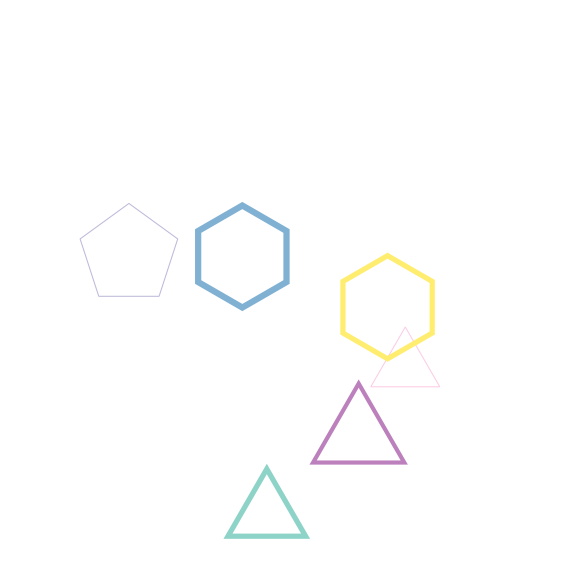[{"shape": "triangle", "thickness": 2.5, "radius": 0.39, "center": [0.462, 0.109]}, {"shape": "pentagon", "thickness": 0.5, "radius": 0.44, "center": [0.223, 0.558]}, {"shape": "hexagon", "thickness": 3, "radius": 0.44, "center": [0.42, 0.555]}, {"shape": "triangle", "thickness": 0.5, "radius": 0.34, "center": [0.702, 0.364]}, {"shape": "triangle", "thickness": 2, "radius": 0.46, "center": [0.621, 0.244]}, {"shape": "hexagon", "thickness": 2.5, "radius": 0.45, "center": [0.671, 0.467]}]